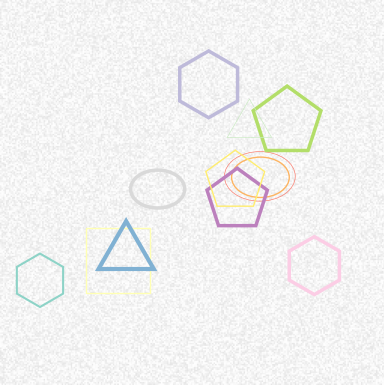[{"shape": "hexagon", "thickness": 1.5, "radius": 0.35, "center": [0.104, 0.272]}, {"shape": "square", "thickness": 1, "radius": 0.42, "center": [0.306, 0.323]}, {"shape": "hexagon", "thickness": 2.5, "radius": 0.43, "center": [0.542, 0.781]}, {"shape": "oval", "thickness": 0.5, "radius": 0.46, "center": [0.675, 0.542]}, {"shape": "triangle", "thickness": 3, "radius": 0.41, "center": [0.328, 0.343]}, {"shape": "oval", "thickness": 1, "radius": 0.37, "center": [0.676, 0.539]}, {"shape": "pentagon", "thickness": 2.5, "radius": 0.46, "center": [0.746, 0.684]}, {"shape": "hexagon", "thickness": 2.5, "radius": 0.38, "center": [0.816, 0.31]}, {"shape": "oval", "thickness": 2.5, "radius": 0.35, "center": [0.409, 0.509]}, {"shape": "pentagon", "thickness": 2.5, "radius": 0.41, "center": [0.616, 0.481]}, {"shape": "triangle", "thickness": 0.5, "radius": 0.33, "center": [0.648, 0.676]}, {"shape": "pentagon", "thickness": 1, "radius": 0.4, "center": [0.611, 0.529]}]